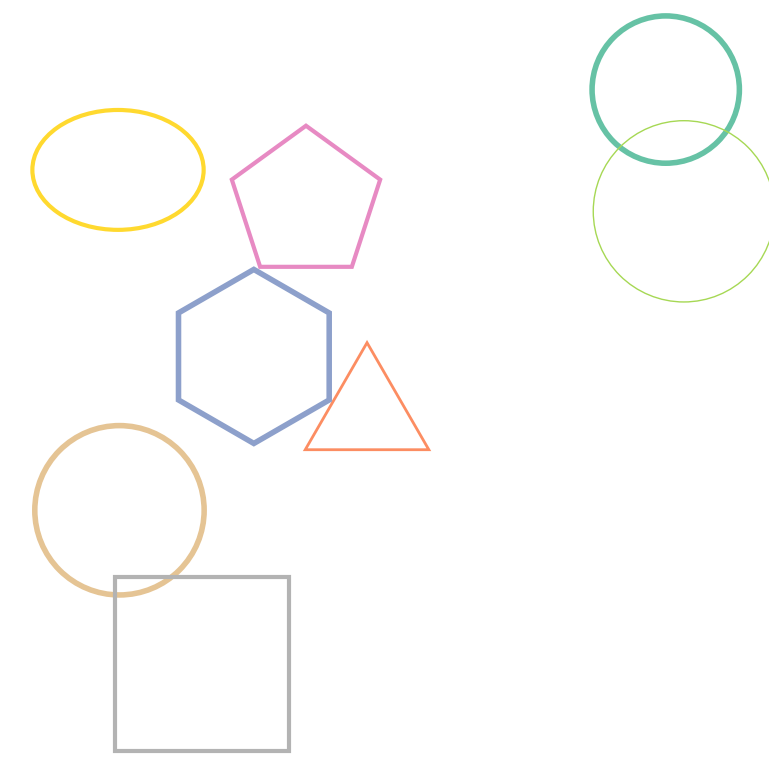[{"shape": "circle", "thickness": 2, "radius": 0.48, "center": [0.865, 0.884]}, {"shape": "triangle", "thickness": 1, "radius": 0.46, "center": [0.477, 0.462]}, {"shape": "hexagon", "thickness": 2, "radius": 0.56, "center": [0.33, 0.537]}, {"shape": "pentagon", "thickness": 1.5, "radius": 0.51, "center": [0.397, 0.735]}, {"shape": "circle", "thickness": 0.5, "radius": 0.59, "center": [0.888, 0.726]}, {"shape": "oval", "thickness": 1.5, "radius": 0.56, "center": [0.153, 0.779]}, {"shape": "circle", "thickness": 2, "radius": 0.55, "center": [0.155, 0.337]}, {"shape": "square", "thickness": 1.5, "radius": 0.57, "center": [0.262, 0.138]}]